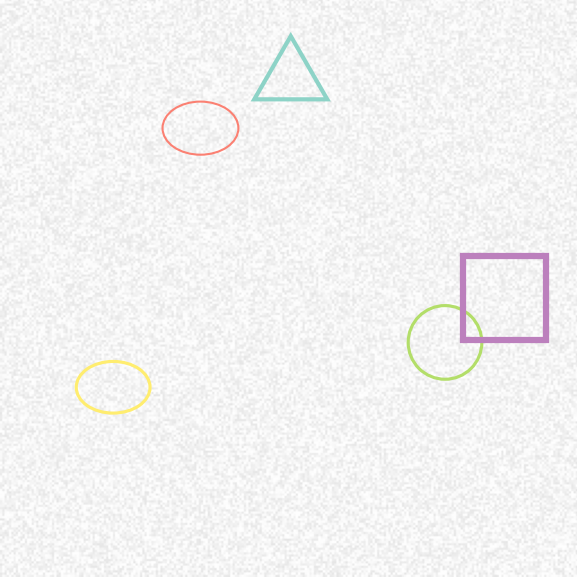[{"shape": "triangle", "thickness": 2, "radius": 0.36, "center": [0.503, 0.864]}, {"shape": "oval", "thickness": 1, "radius": 0.33, "center": [0.347, 0.777]}, {"shape": "circle", "thickness": 1.5, "radius": 0.32, "center": [0.771, 0.406]}, {"shape": "square", "thickness": 3, "radius": 0.36, "center": [0.874, 0.483]}, {"shape": "oval", "thickness": 1.5, "radius": 0.32, "center": [0.196, 0.329]}]